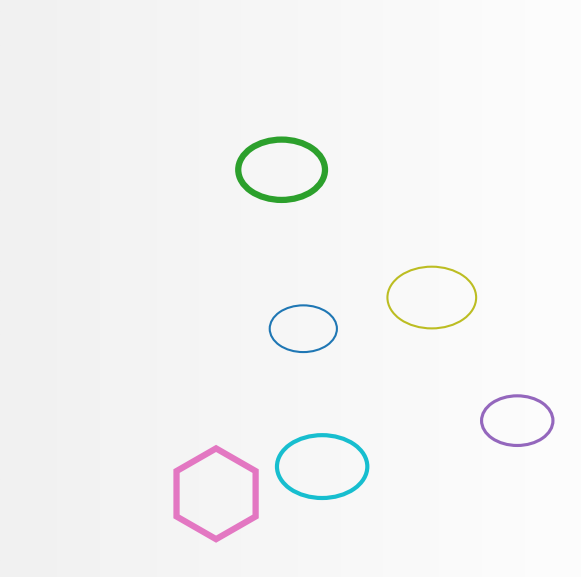[{"shape": "oval", "thickness": 1, "radius": 0.29, "center": [0.522, 0.43]}, {"shape": "oval", "thickness": 3, "radius": 0.37, "center": [0.485, 0.705]}, {"shape": "oval", "thickness": 1.5, "radius": 0.31, "center": [0.89, 0.271]}, {"shape": "hexagon", "thickness": 3, "radius": 0.39, "center": [0.372, 0.144]}, {"shape": "oval", "thickness": 1, "radius": 0.38, "center": [0.743, 0.484]}, {"shape": "oval", "thickness": 2, "radius": 0.39, "center": [0.554, 0.191]}]